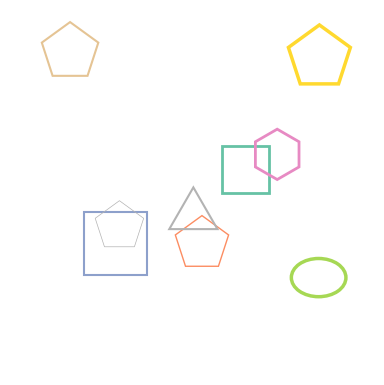[{"shape": "square", "thickness": 2, "radius": 0.31, "center": [0.637, 0.56]}, {"shape": "pentagon", "thickness": 1, "radius": 0.36, "center": [0.525, 0.367]}, {"shape": "square", "thickness": 1.5, "radius": 0.41, "center": [0.3, 0.367]}, {"shape": "hexagon", "thickness": 2, "radius": 0.33, "center": [0.72, 0.599]}, {"shape": "oval", "thickness": 2.5, "radius": 0.35, "center": [0.828, 0.279]}, {"shape": "pentagon", "thickness": 2.5, "radius": 0.42, "center": [0.83, 0.851]}, {"shape": "pentagon", "thickness": 1.5, "radius": 0.39, "center": [0.182, 0.865]}, {"shape": "pentagon", "thickness": 0.5, "radius": 0.33, "center": [0.31, 0.413]}, {"shape": "triangle", "thickness": 1.5, "radius": 0.36, "center": [0.502, 0.441]}]